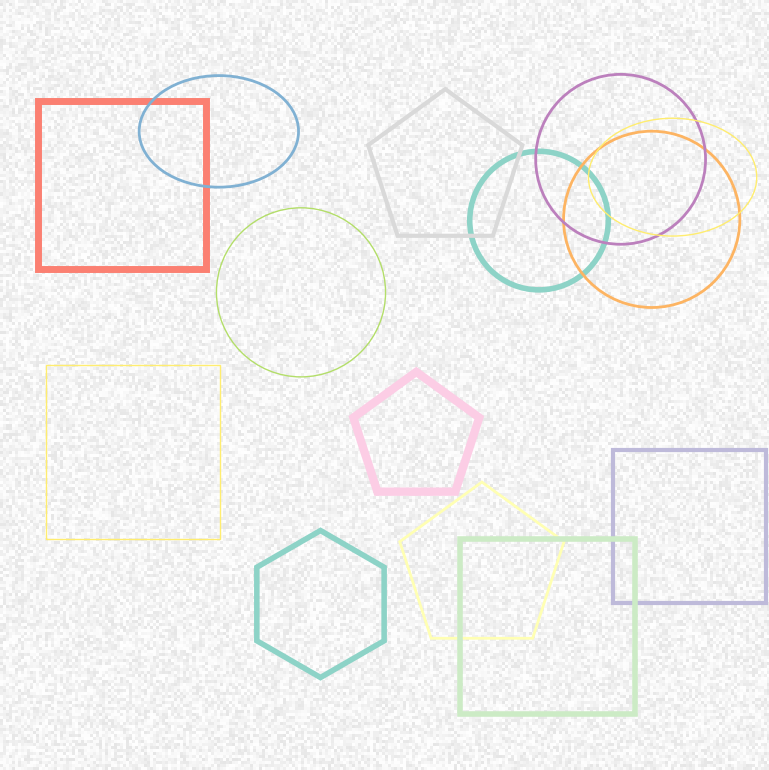[{"shape": "circle", "thickness": 2, "radius": 0.45, "center": [0.7, 0.714]}, {"shape": "hexagon", "thickness": 2, "radius": 0.48, "center": [0.416, 0.216]}, {"shape": "pentagon", "thickness": 1, "radius": 0.56, "center": [0.626, 0.262]}, {"shape": "square", "thickness": 1.5, "radius": 0.5, "center": [0.896, 0.316]}, {"shape": "square", "thickness": 2.5, "radius": 0.55, "center": [0.158, 0.759]}, {"shape": "oval", "thickness": 1, "radius": 0.52, "center": [0.284, 0.829]}, {"shape": "circle", "thickness": 1, "radius": 0.57, "center": [0.846, 0.715]}, {"shape": "circle", "thickness": 0.5, "radius": 0.55, "center": [0.391, 0.62]}, {"shape": "pentagon", "thickness": 3, "radius": 0.43, "center": [0.541, 0.431]}, {"shape": "pentagon", "thickness": 1.5, "radius": 0.53, "center": [0.578, 0.779]}, {"shape": "circle", "thickness": 1, "radius": 0.55, "center": [0.806, 0.793]}, {"shape": "square", "thickness": 2, "radius": 0.57, "center": [0.711, 0.186]}, {"shape": "square", "thickness": 0.5, "radius": 0.56, "center": [0.173, 0.413]}, {"shape": "oval", "thickness": 0.5, "radius": 0.55, "center": [0.874, 0.77]}]